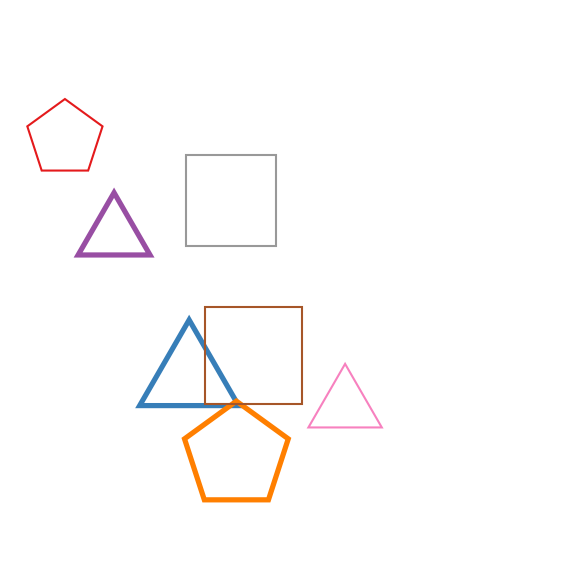[{"shape": "pentagon", "thickness": 1, "radius": 0.34, "center": [0.112, 0.759]}, {"shape": "triangle", "thickness": 2.5, "radius": 0.49, "center": [0.328, 0.346]}, {"shape": "triangle", "thickness": 2.5, "radius": 0.36, "center": [0.198, 0.594]}, {"shape": "pentagon", "thickness": 2.5, "radius": 0.47, "center": [0.409, 0.21]}, {"shape": "square", "thickness": 1, "radius": 0.42, "center": [0.439, 0.383]}, {"shape": "triangle", "thickness": 1, "radius": 0.37, "center": [0.598, 0.296]}, {"shape": "square", "thickness": 1, "radius": 0.39, "center": [0.4, 0.652]}]